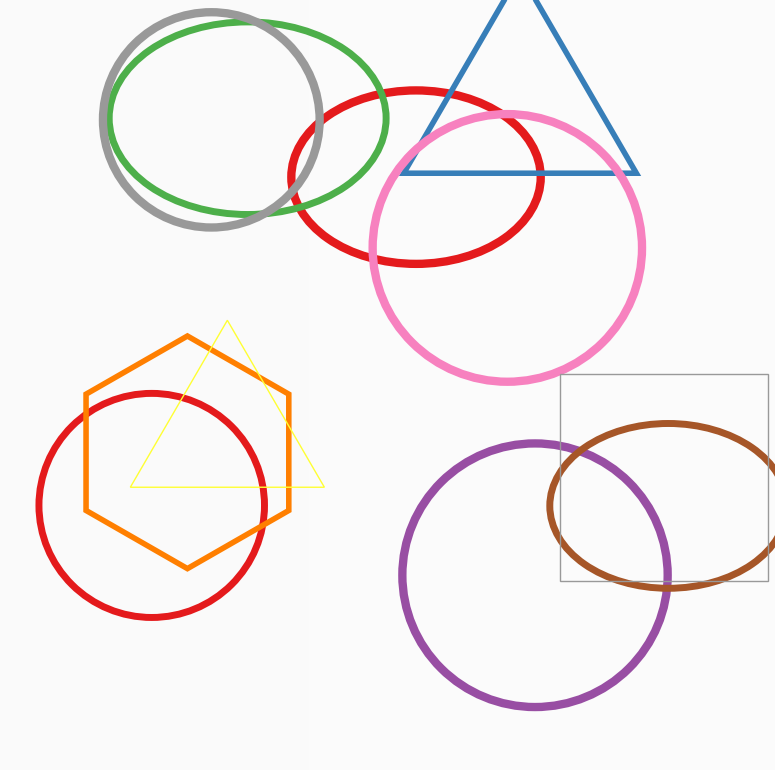[{"shape": "circle", "thickness": 2.5, "radius": 0.73, "center": [0.196, 0.344]}, {"shape": "oval", "thickness": 3, "radius": 0.8, "center": [0.537, 0.77]}, {"shape": "triangle", "thickness": 2, "radius": 0.87, "center": [0.671, 0.862]}, {"shape": "oval", "thickness": 2.5, "radius": 0.89, "center": [0.32, 0.846]}, {"shape": "circle", "thickness": 3, "radius": 0.86, "center": [0.69, 0.253]}, {"shape": "hexagon", "thickness": 2, "radius": 0.76, "center": [0.242, 0.413]}, {"shape": "triangle", "thickness": 0.5, "radius": 0.72, "center": [0.293, 0.44]}, {"shape": "oval", "thickness": 2.5, "radius": 0.76, "center": [0.862, 0.343]}, {"shape": "circle", "thickness": 3, "radius": 0.87, "center": [0.655, 0.678]}, {"shape": "square", "thickness": 0.5, "radius": 0.67, "center": [0.857, 0.38]}, {"shape": "circle", "thickness": 3, "radius": 0.7, "center": [0.273, 0.844]}]